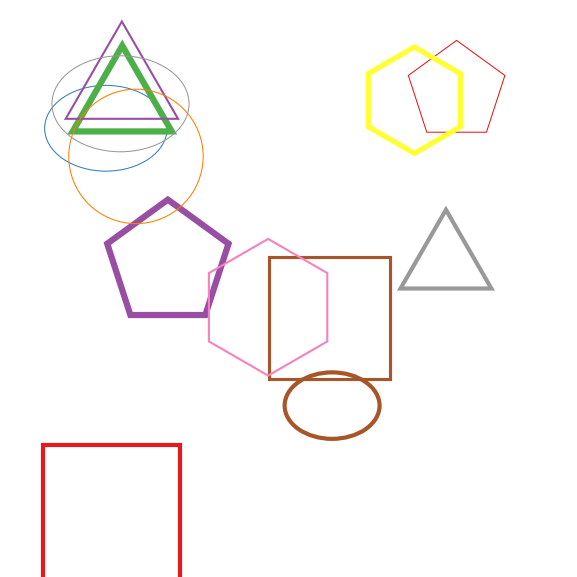[{"shape": "square", "thickness": 2, "radius": 0.59, "center": [0.193, 0.109]}, {"shape": "pentagon", "thickness": 0.5, "radius": 0.44, "center": [0.791, 0.841]}, {"shape": "oval", "thickness": 0.5, "radius": 0.53, "center": [0.183, 0.777]}, {"shape": "triangle", "thickness": 3, "radius": 0.49, "center": [0.212, 0.821]}, {"shape": "triangle", "thickness": 1, "radius": 0.56, "center": [0.211, 0.85]}, {"shape": "pentagon", "thickness": 3, "radius": 0.55, "center": [0.291, 0.543]}, {"shape": "circle", "thickness": 0.5, "radius": 0.58, "center": [0.235, 0.728]}, {"shape": "hexagon", "thickness": 2.5, "radius": 0.46, "center": [0.718, 0.826]}, {"shape": "oval", "thickness": 2, "radius": 0.41, "center": [0.575, 0.297]}, {"shape": "square", "thickness": 1.5, "radius": 0.53, "center": [0.571, 0.448]}, {"shape": "hexagon", "thickness": 1, "radius": 0.59, "center": [0.464, 0.467]}, {"shape": "triangle", "thickness": 2, "radius": 0.45, "center": [0.772, 0.545]}, {"shape": "oval", "thickness": 0.5, "radius": 0.59, "center": [0.209, 0.819]}]